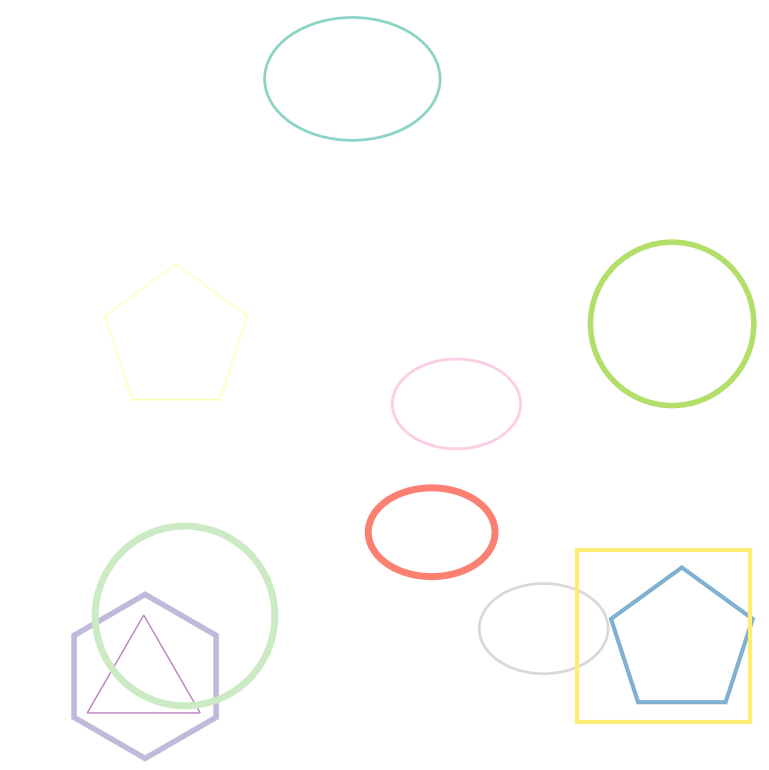[{"shape": "oval", "thickness": 1, "radius": 0.57, "center": [0.458, 0.898]}, {"shape": "pentagon", "thickness": 0.5, "radius": 0.49, "center": [0.229, 0.56]}, {"shape": "hexagon", "thickness": 2, "radius": 0.53, "center": [0.188, 0.122]}, {"shape": "oval", "thickness": 2.5, "radius": 0.41, "center": [0.561, 0.309]}, {"shape": "pentagon", "thickness": 1.5, "radius": 0.48, "center": [0.886, 0.166]}, {"shape": "circle", "thickness": 2, "radius": 0.53, "center": [0.873, 0.579]}, {"shape": "oval", "thickness": 1, "radius": 0.42, "center": [0.593, 0.475]}, {"shape": "oval", "thickness": 1, "radius": 0.42, "center": [0.706, 0.184]}, {"shape": "triangle", "thickness": 0.5, "radius": 0.42, "center": [0.187, 0.116]}, {"shape": "circle", "thickness": 2.5, "radius": 0.58, "center": [0.24, 0.2]}, {"shape": "square", "thickness": 1.5, "radius": 0.56, "center": [0.862, 0.174]}]